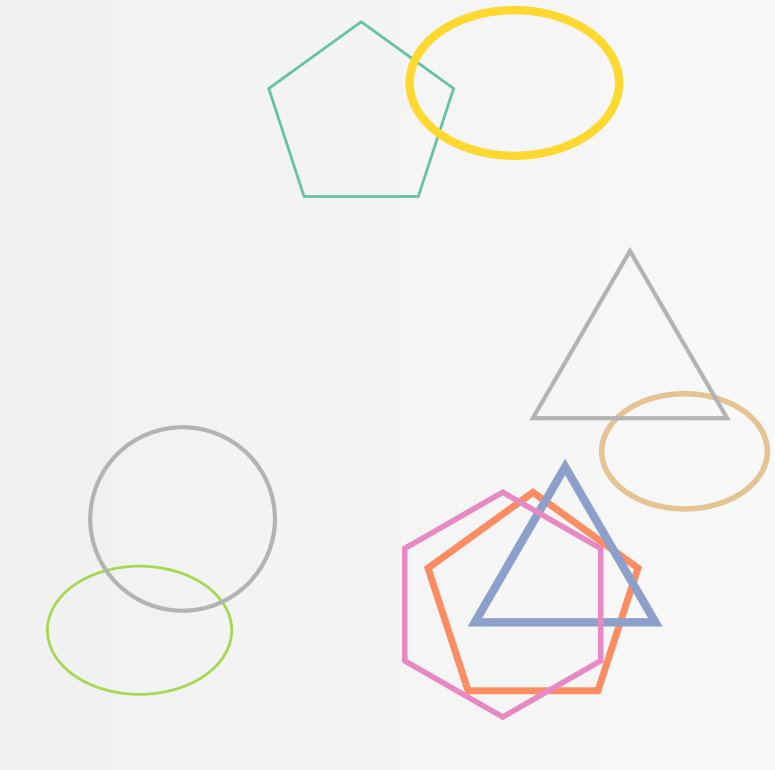[{"shape": "pentagon", "thickness": 1, "radius": 0.63, "center": [0.466, 0.846]}, {"shape": "pentagon", "thickness": 2.5, "radius": 0.71, "center": [0.688, 0.218]}, {"shape": "triangle", "thickness": 3, "radius": 0.67, "center": [0.729, 0.259]}, {"shape": "hexagon", "thickness": 2, "radius": 0.73, "center": [0.649, 0.215]}, {"shape": "oval", "thickness": 1, "radius": 0.59, "center": [0.18, 0.181]}, {"shape": "oval", "thickness": 3, "radius": 0.68, "center": [0.664, 0.892]}, {"shape": "oval", "thickness": 2, "radius": 0.53, "center": [0.883, 0.414]}, {"shape": "triangle", "thickness": 1.5, "radius": 0.72, "center": [0.813, 0.529]}, {"shape": "circle", "thickness": 1.5, "radius": 0.6, "center": [0.236, 0.326]}]